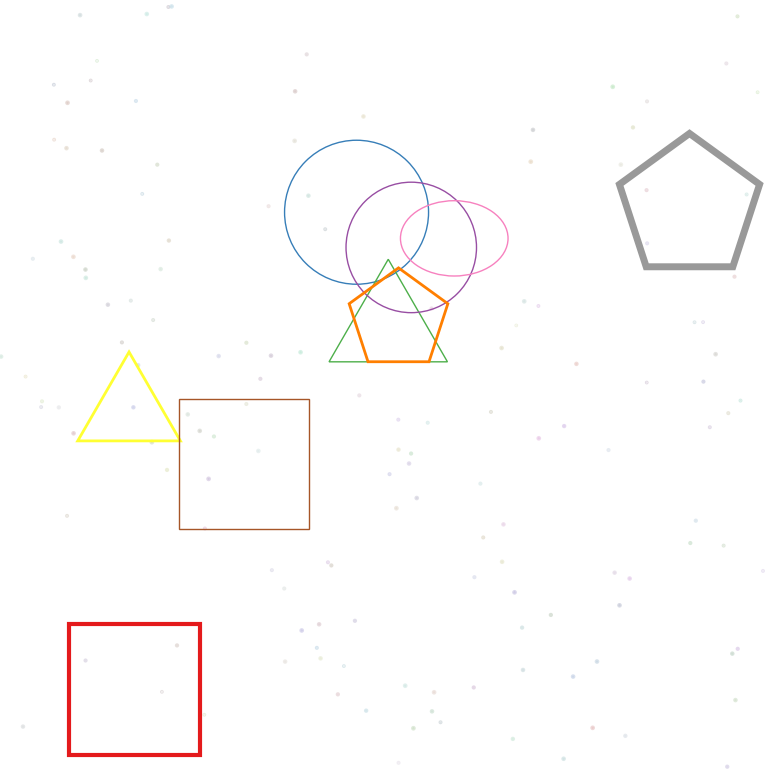[{"shape": "square", "thickness": 1.5, "radius": 0.42, "center": [0.175, 0.104]}, {"shape": "circle", "thickness": 0.5, "radius": 0.47, "center": [0.463, 0.724]}, {"shape": "triangle", "thickness": 0.5, "radius": 0.44, "center": [0.504, 0.574]}, {"shape": "circle", "thickness": 0.5, "radius": 0.42, "center": [0.534, 0.679]}, {"shape": "pentagon", "thickness": 1, "radius": 0.34, "center": [0.518, 0.585]}, {"shape": "triangle", "thickness": 1, "radius": 0.38, "center": [0.168, 0.466]}, {"shape": "square", "thickness": 0.5, "radius": 0.42, "center": [0.316, 0.397]}, {"shape": "oval", "thickness": 0.5, "radius": 0.35, "center": [0.59, 0.69]}, {"shape": "pentagon", "thickness": 2.5, "radius": 0.48, "center": [0.895, 0.731]}]